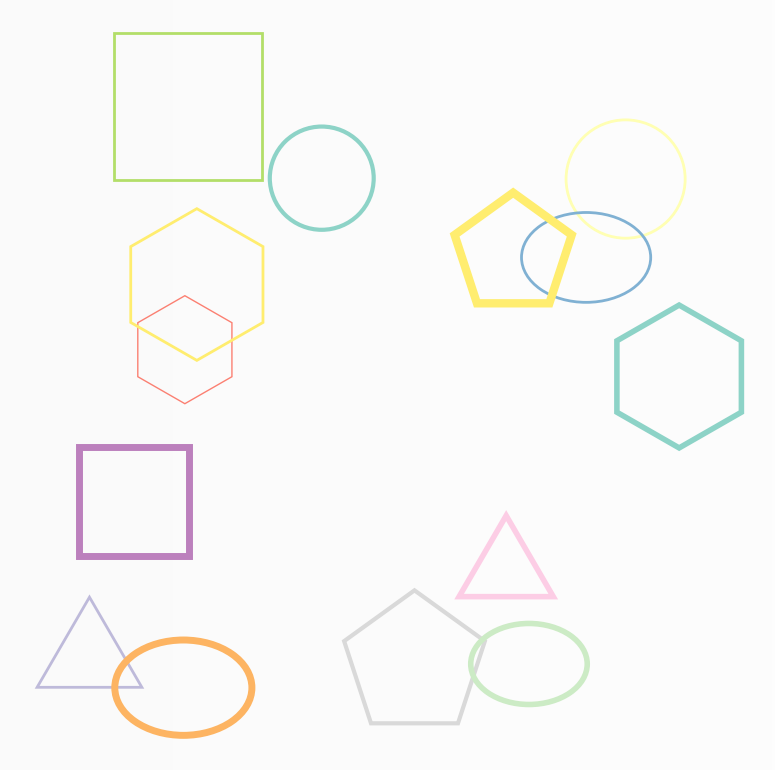[{"shape": "hexagon", "thickness": 2, "radius": 0.46, "center": [0.876, 0.511]}, {"shape": "circle", "thickness": 1.5, "radius": 0.34, "center": [0.415, 0.769]}, {"shape": "circle", "thickness": 1, "radius": 0.38, "center": [0.807, 0.767]}, {"shape": "triangle", "thickness": 1, "radius": 0.39, "center": [0.115, 0.146]}, {"shape": "hexagon", "thickness": 0.5, "radius": 0.35, "center": [0.239, 0.546]}, {"shape": "oval", "thickness": 1, "radius": 0.42, "center": [0.756, 0.666]}, {"shape": "oval", "thickness": 2.5, "radius": 0.44, "center": [0.237, 0.107]}, {"shape": "square", "thickness": 1, "radius": 0.48, "center": [0.243, 0.861]}, {"shape": "triangle", "thickness": 2, "radius": 0.35, "center": [0.653, 0.26]}, {"shape": "pentagon", "thickness": 1.5, "radius": 0.48, "center": [0.535, 0.138]}, {"shape": "square", "thickness": 2.5, "radius": 0.35, "center": [0.173, 0.349]}, {"shape": "oval", "thickness": 2, "radius": 0.38, "center": [0.683, 0.138]}, {"shape": "pentagon", "thickness": 3, "radius": 0.4, "center": [0.662, 0.67]}, {"shape": "hexagon", "thickness": 1, "radius": 0.49, "center": [0.254, 0.63]}]